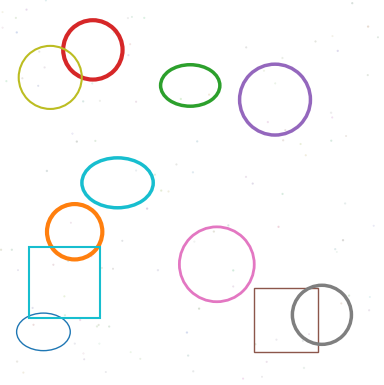[{"shape": "oval", "thickness": 1, "radius": 0.35, "center": [0.113, 0.138]}, {"shape": "circle", "thickness": 3, "radius": 0.36, "center": [0.194, 0.398]}, {"shape": "oval", "thickness": 2.5, "radius": 0.38, "center": [0.494, 0.778]}, {"shape": "circle", "thickness": 3, "radius": 0.39, "center": [0.241, 0.87]}, {"shape": "circle", "thickness": 2.5, "radius": 0.46, "center": [0.714, 0.741]}, {"shape": "square", "thickness": 1, "radius": 0.41, "center": [0.744, 0.169]}, {"shape": "circle", "thickness": 2, "radius": 0.49, "center": [0.563, 0.314]}, {"shape": "circle", "thickness": 2.5, "radius": 0.38, "center": [0.836, 0.182]}, {"shape": "circle", "thickness": 1.5, "radius": 0.41, "center": [0.13, 0.799]}, {"shape": "oval", "thickness": 2.5, "radius": 0.46, "center": [0.305, 0.525]}, {"shape": "square", "thickness": 1.5, "radius": 0.46, "center": [0.166, 0.265]}]